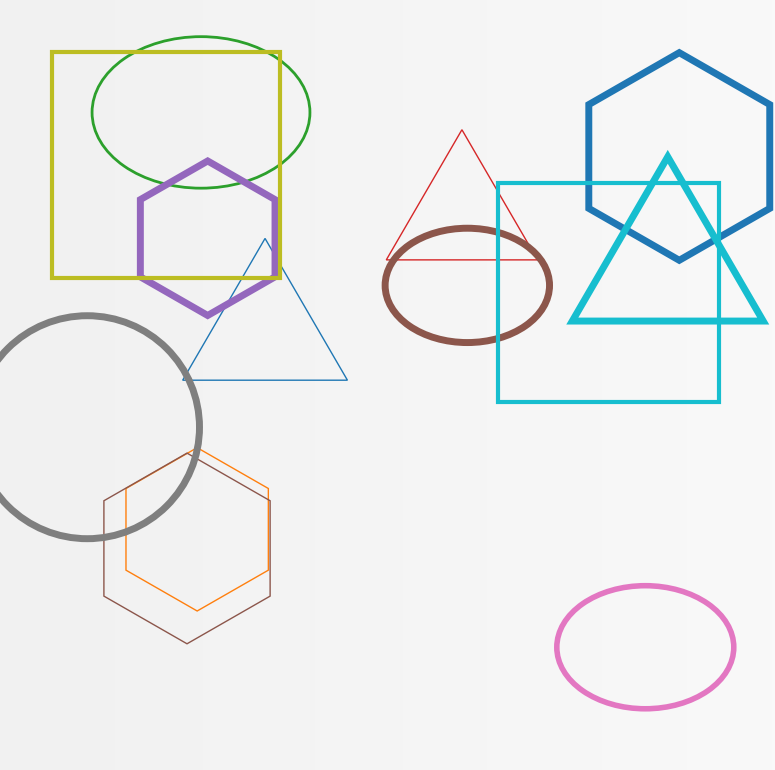[{"shape": "triangle", "thickness": 0.5, "radius": 0.61, "center": [0.342, 0.568]}, {"shape": "hexagon", "thickness": 2.5, "radius": 0.67, "center": [0.876, 0.797]}, {"shape": "hexagon", "thickness": 0.5, "radius": 0.53, "center": [0.254, 0.313]}, {"shape": "oval", "thickness": 1, "radius": 0.7, "center": [0.259, 0.854]}, {"shape": "triangle", "thickness": 0.5, "radius": 0.56, "center": [0.596, 0.719]}, {"shape": "hexagon", "thickness": 2.5, "radius": 0.5, "center": [0.268, 0.691]}, {"shape": "hexagon", "thickness": 0.5, "radius": 0.62, "center": [0.241, 0.288]}, {"shape": "oval", "thickness": 2.5, "radius": 0.53, "center": [0.603, 0.629]}, {"shape": "oval", "thickness": 2, "radius": 0.57, "center": [0.833, 0.159]}, {"shape": "circle", "thickness": 2.5, "radius": 0.72, "center": [0.113, 0.445]}, {"shape": "square", "thickness": 1.5, "radius": 0.73, "center": [0.214, 0.786]}, {"shape": "triangle", "thickness": 2.5, "radius": 0.71, "center": [0.862, 0.654]}, {"shape": "square", "thickness": 1.5, "radius": 0.71, "center": [0.785, 0.62]}]